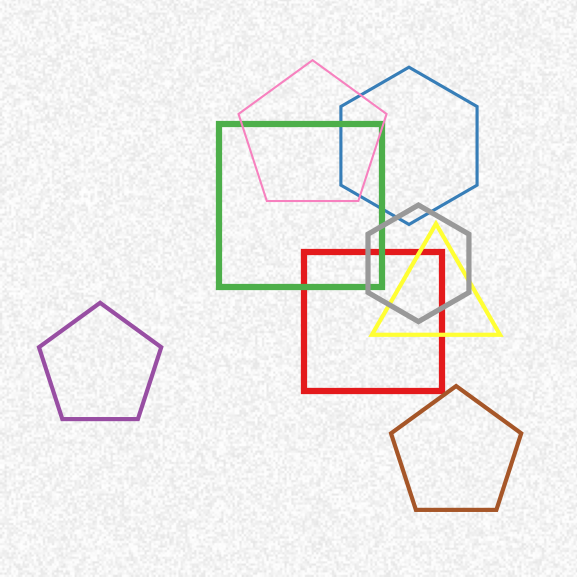[{"shape": "square", "thickness": 3, "radius": 0.6, "center": [0.646, 0.443]}, {"shape": "hexagon", "thickness": 1.5, "radius": 0.68, "center": [0.708, 0.747]}, {"shape": "square", "thickness": 3, "radius": 0.71, "center": [0.52, 0.643]}, {"shape": "pentagon", "thickness": 2, "radius": 0.56, "center": [0.173, 0.363]}, {"shape": "triangle", "thickness": 2, "radius": 0.64, "center": [0.755, 0.483]}, {"shape": "pentagon", "thickness": 2, "radius": 0.59, "center": [0.79, 0.212]}, {"shape": "pentagon", "thickness": 1, "radius": 0.67, "center": [0.541, 0.76]}, {"shape": "hexagon", "thickness": 2.5, "radius": 0.5, "center": [0.725, 0.543]}]